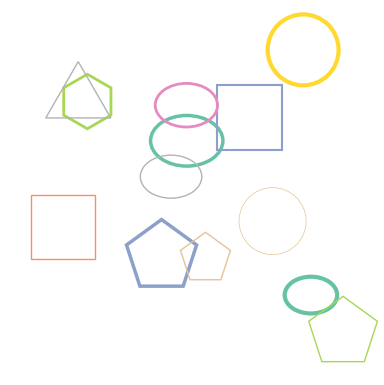[{"shape": "oval", "thickness": 2.5, "radius": 0.47, "center": [0.485, 0.634]}, {"shape": "oval", "thickness": 3, "radius": 0.34, "center": [0.808, 0.234]}, {"shape": "square", "thickness": 1, "radius": 0.42, "center": [0.163, 0.41]}, {"shape": "square", "thickness": 1.5, "radius": 0.43, "center": [0.648, 0.695]}, {"shape": "pentagon", "thickness": 2.5, "radius": 0.48, "center": [0.42, 0.334]}, {"shape": "oval", "thickness": 2, "radius": 0.4, "center": [0.484, 0.727]}, {"shape": "pentagon", "thickness": 1, "radius": 0.47, "center": [0.891, 0.136]}, {"shape": "hexagon", "thickness": 2, "radius": 0.35, "center": [0.227, 0.736]}, {"shape": "circle", "thickness": 3, "radius": 0.46, "center": [0.787, 0.87]}, {"shape": "circle", "thickness": 0.5, "radius": 0.44, "center": [0.708, 0.426]}, {"shape": "pentagon", "thickness": 1, "radius": 0.34, "center": [0.534, 0.329]}, {"shape": "oval", "thickness": 1, "radius": 0.4, "center": [0.444, 0.541]}, {"shape": "triangle", "thickness": 1, "radius": 0.49, "center": [0.203, 0.742]}]